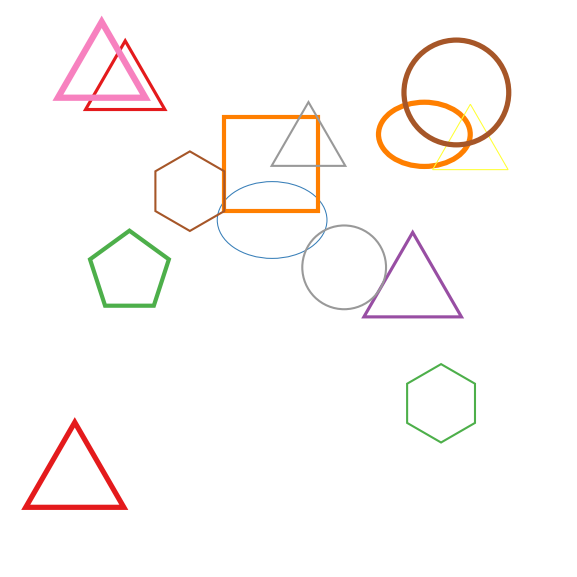[{"shape": "triangle", "thickness": 2.5, "radius": 0.49, "center": [0.129, 0.17]}, {"shape": "triangle", "thickness": 1.5, "radius": 0.4, "center": [0.217, 0.849]}, {"shape": "oval", "thickness": 0.5, "radius": 0.47, "center": [0.471, 0.618]}, {"shape": "pentagon", "thickness": 2, "radius": 0.36, "center": [0.224, 0.528]}, {"shape": "hexagon", "thickness": 1, "radius": 0.34, "center": [0.764, 0.301]}, {"shape": "triangle", "thickness": 1.5, "radius": 0.49, "center": [0.715, 0.499]}, {"shape": "oval", "thickness": 2.5, "radius": 0.4, "center": [0.735, 0.767]}, {"shape": "square", "thickness": 2, "radius": 0.41, "center": [0.469, 0.715]}, {"shape": "triangle", "thickness": 0.5, "radius": 0.38, "center": [0.814, 0.743]}, {"shape": "circle", "thickness": 2.5, "radius": 0.45, "center": [0.79, 0.839]}, {"shape": "hexagon", "thickness": 1, "radius": 0.34, "center": [0.329, 0.668]}, {"shape": "triangle", "thickness": 3, "radius": 0.44, "center": [0.176, 0.874]}, {"shape": "circle", "thickness": 1, "radius": 0.36, "center": [0.596, 0.536]}, {"shape": "triangle", "thickness": 1, "radius": 0.37, "center": [0.534, 0.749]}]